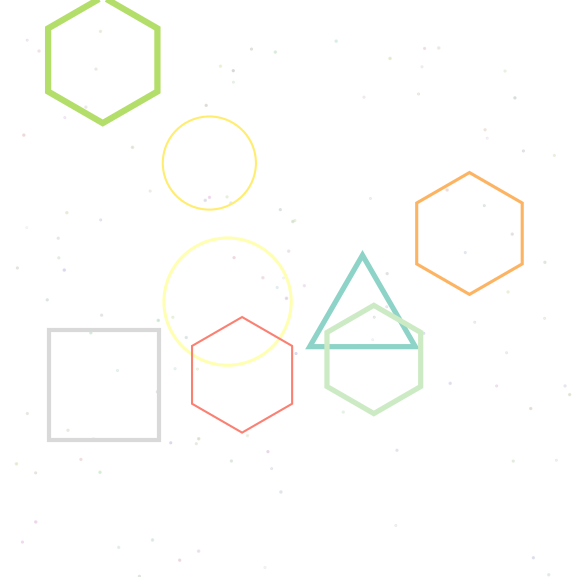[{"shape": "triangle", "thickness": 2.5, "radius": 0.53, "center": [0.628, 0.452]}, {"shape": "circle", "thickness": 1.5, "radius": 0.55, "center": [0.394, 0.477]}, {"shape": "hexagon", "thickness": 1, "radius": 0.5, "center": [0.419, 0.35]}, {"shape": "hexagon", "thickness": 1.5, "radius": 0.53, "center": [0.813, 0.595]}, {"shape": "hexagon", "thickness": 3, "radius": 0.55, "center": [0.178, 0.895]}, {"shape": "square", "thickness": 2, "radius": 0.48, "center": [0.18, 0.332]}, {"shape": "hexagon", "thickness": 2.5, "radius": 0.47, "center": [0.647, 0.377]}, {"shape": "circle", "thickness": 1, "radius": 0.4, "center": [0.363, 0.717]}]